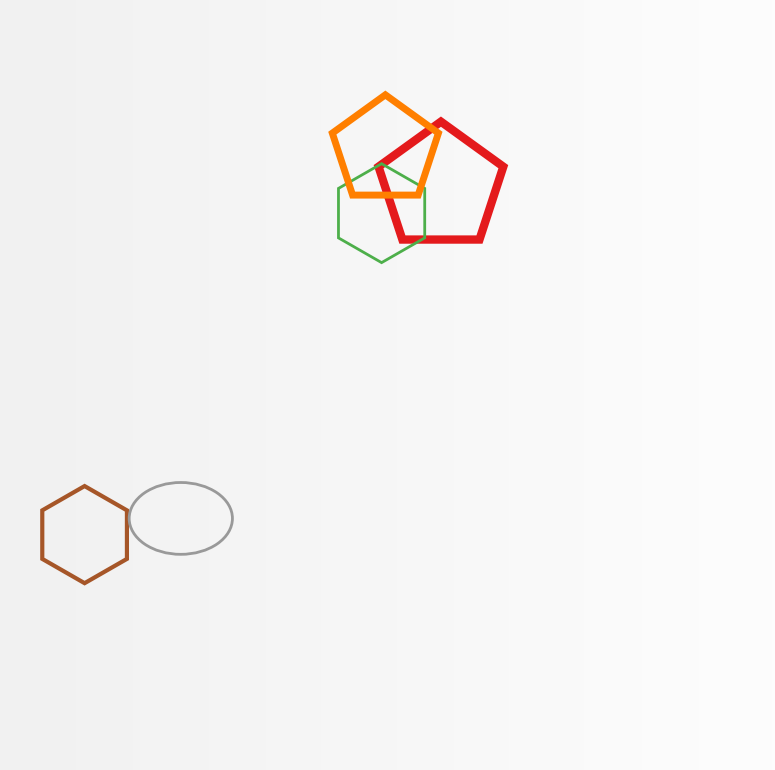[{"shape": "pentagon", "thickness": 3, "radius": 0.42, "center": [0.569, 0.757]}, {"shape": "hexagon", "thickness": 1, "radius": 0.32, "center": [0.492, 0.723]}, {"shape": "pentagon", "thickness": 2.5, "radius": 0.36, "center": [0.497, 0.805]}, {"shape": "hexagon", "thickness": 1.5, "radius": 0.32, "center": [0.109, 0.306]}, {"shape": "oval", "thickness": 1, "radius": 0.33, "center": [0.233, 0.327]}]